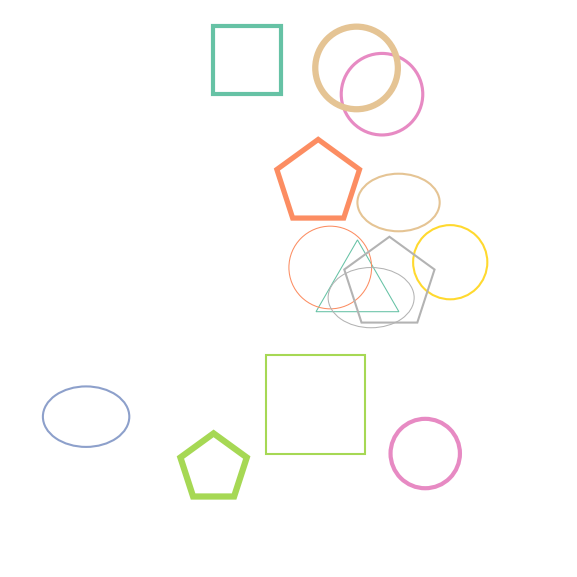[{"shape": "square", "thickness": 2, "radius": 0.3, "center": [0.428, 0.895]}, {"shape": "triangle", "thickness": 0.5, "radius": 0.41, "center": [0.619, 0.501]}, {"shape": "circle", "thickness": 0.5, "radius": 0.36, "center": [0.572, 0.536]}, {"shape": "pentagon", "thickness": 2.5, "radius": 0.38, "center": [0.551, 0.682]}, {"shape": "oval", "thickness": 1, "radius": 0.37, "center": [0.149, 0.278]}, {"shape": "circle", "thickness": 1.5, "radius": 0.35, "center": [0.661, 0.836]}, {"shape": "circle", "thickness": 2, "radius": 0.3, "center": [0.736, 0.214]}, {"shape": "pentagon", "thickness": 3, "radius": 0.3, "center": [0.37, 0.188]}, {"shape": "square", "thickness": 1, "radius": 0.43, "center": [0.547, 0.298]}, {"shape": "circle", "thickness": 1, "radius": 0.32, "center": [0.78, 0.545]}, {"shape": "circle", "thickness": 3, "radius": 0.36, "center": [0.617, 0.881]}, {"shape": "oval", "thickness": 1, "radius": 0.36, "center": [0.69, 0.648]}, {"shape": "pentagon", "thickness": 1, "radius": 0.41, "center": [0.674, 0.507]}, {"shape": "oval", "thickness": 0.5, "radius": 0.37, "center": [0.643, 0.484]}]